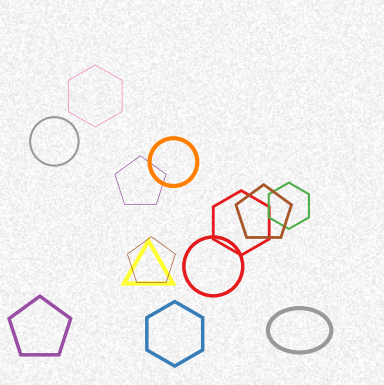[{"shape": "hexagon", "thickness": 2, "radius": 0.42, "center": [0.627, 0.421]}, {"shape": "circle", "thickness": 2.5, "radius": 0.38, "center": [0.554, 0.308]}, {"shape": "hexagon", "thickness": 2.5, "radius": 0.42, "center": [0.454, 0.133]}, {"shape": "hexagon", "thickness": 1.5, "radius": 0.3, "center": [0.75, 0.465]}, {"shape": "pentagon", "thickness": 2.5, "radius": 0.42, "center": [0.104, 0.147]}, {"shape": "pentagon", "thickness": 0.5, "radius": 0.35, "center": [0.365, 0.526]}, {"shape": "circle", "thickness": 3, "radius": 0.31, "center": [0.45, 0.579]}, {"shape": "triangle", "thickness": 3, "radius": 0.37, "center": [0.386, 0.301]}, {"shape": "pentagon", "thickness": 0.5, "radius": 0.33, "center": [0.393, 0.32]}, {"shape": "pentagon", "thickness": 2, "radius": 0.38, "center": [0.685, 0.445]}, {"shape": "hexagon", "thickness": 0.5, "radius": 0.4, "center": [0.247, 0.751]}, {"shape": "oval", "thickness": 3, "radius": 0.41, "center": [0.778, 0.142]}, {"shape": "circle", "thickness": 1.5, "radius": 0.32, "center": [0.141, 0.633]}]